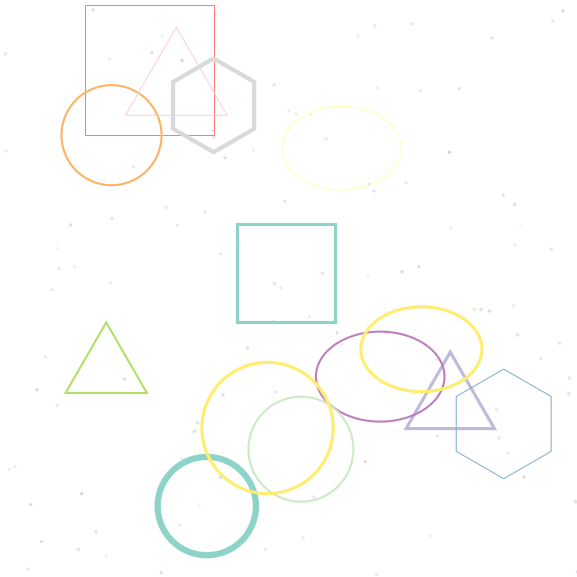[{"shape": "square", "thickness": 1.5, "radius": 0.42, "center": [0.495, 0.526]}, {"shape": "circle", "thickness": 3, "radius": 0.43, "center": [0.358, 0.123]}, {"shape": "oval", "thickness": 0.5, "radius": 0.52, "center": [0.591, 0.743]}, {"shape": "triangle", "thickness": 1.5, "radius": 0.44, "center": [0.78, 0.301]}, {"shape": "square", "thickness": 0.5, "radius": 0.56, "center": [0.259, 0.878]}, {"shape": "hexagon", "thickness": 0.5, "radius": 0.47, "center": [0.872, 0.265]}, {"shape": "circle", "thickness": 1, "radius": 0.43, "center": [0.193, 0.765]}, {"shape": "triangle", "thickness": 1, "radius": 0.41, "center": [0.184, 0.359]}, {"shape": "triangle", "thickness": 0.5, "radius": 0.51, "center": [0.305, 0.85]}, {"shape": "hexagon", "thickness": 2, "radius": 0.41, "center": [0.37, 0.817]}, {"shape": "oval", "thickness": 1, "radius": 0.56, "center": [0.658, 0.347]}, {"shape": "circle", "thickness": 1, "radius": 0.45, "center": [0.521, 0.221]}, {"shape": "oval", "thickness": 1.5, "radius": 0.52, "center": [0.73, 0.394]}, {"shape": "circle", "thickness": 1.5, "radius": 0.57, "center": [0.463, 0.258]}]